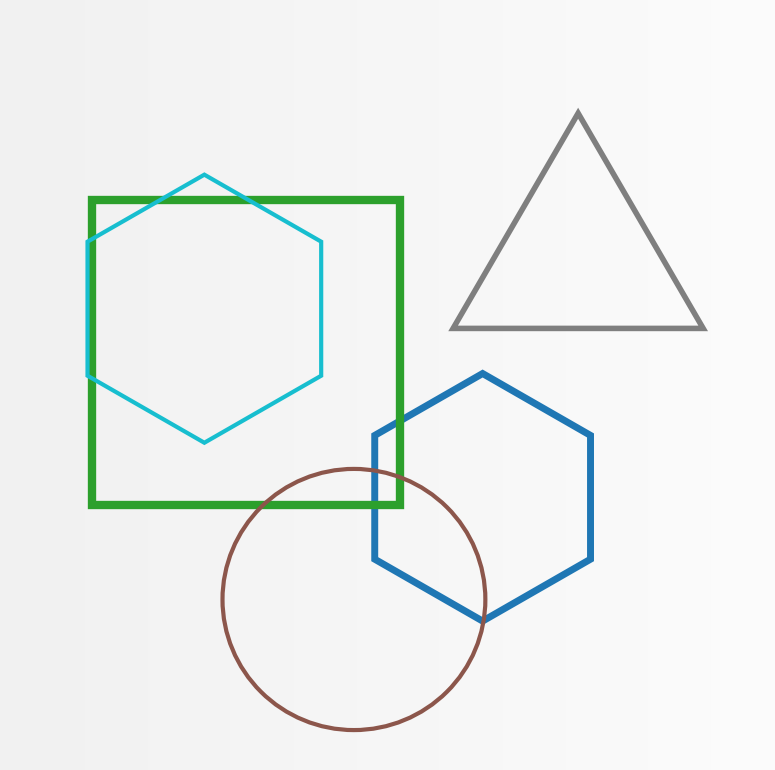[{"shape": "hexagon", "thickness": 2.5, "radius": 0.8, "center": [0.623, 0.354]}, {"shape": "square", "thickness": 3, "radius": 0.99, "center": [0.317, 0.542]}, {"shape": "circle", "thickness": 1.5, "radius": 0.85, "center": [0.457, 0.221]}, {"shape": "triangle", "thickness": 2, "radius": 0.93, "center": [0.746, 0.667]}, {"shape": "hexagon", "thickness": 1.5, "radius": 0.87, "center": [0.264, 0.599]}]